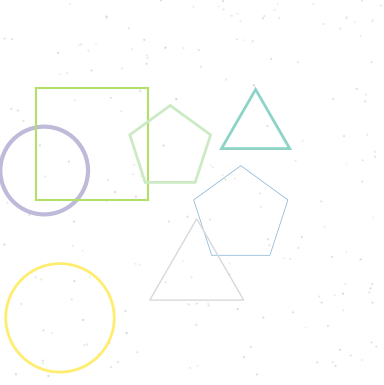[{"shape": "triangle", "thickness": 2, "radius": 0.51, "center": [0.664, 0.665]}, {"shape": "circle", "thickness": 3, "radius": 0.57, "center": [0.115, 0.557]}, {"shape": "pentagon", "thickness": 0.5, "radius": 0.64, "center": [0.625, 0.441]}, {"shape": "square", "thickness": 1.5, "radius": 0.73, "center": [0.24, 0.626]}, {"shape": "triangle", "thickness": 1, "radius": 0.7, "center": [0.511, 0.291]}, {"shape": "pentagon", "thickness": 2, "radius": 0.55, "center": [0.442, 0.616]}, {"shape": "circle", "thickness": 2, "radius": 0.7, "center": [0.156, 0.174]}]